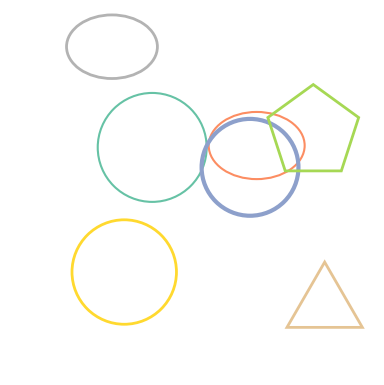[{"shape": "circle", "thickness": 1.5, "radius": 0.71, "center": [0.395, 0.617]}, {"shape": "oval", "thickness": 1.5, "radius": 0.62, "center": [0.667, 0.622]}, {"shape": "circle", "thickness": 3, "radius": 0.63, "center": [0.649, 0.565]}, {"shape": "pentagon", "thickness": 2, "radius": 0.62, "center": [0.814, 0.656]}, {"shape": "circle", "thickness": 2, "radius": 0.68, "center": [0.323, 0.293]}, {"shape": "triangle", "thickness": 2, "radius": 0.57, "center": [0.843, 0.206]}, {"shape": "oval", "thickness": 2, "radius": 0.59, "center": [0.291, 0.879]}]